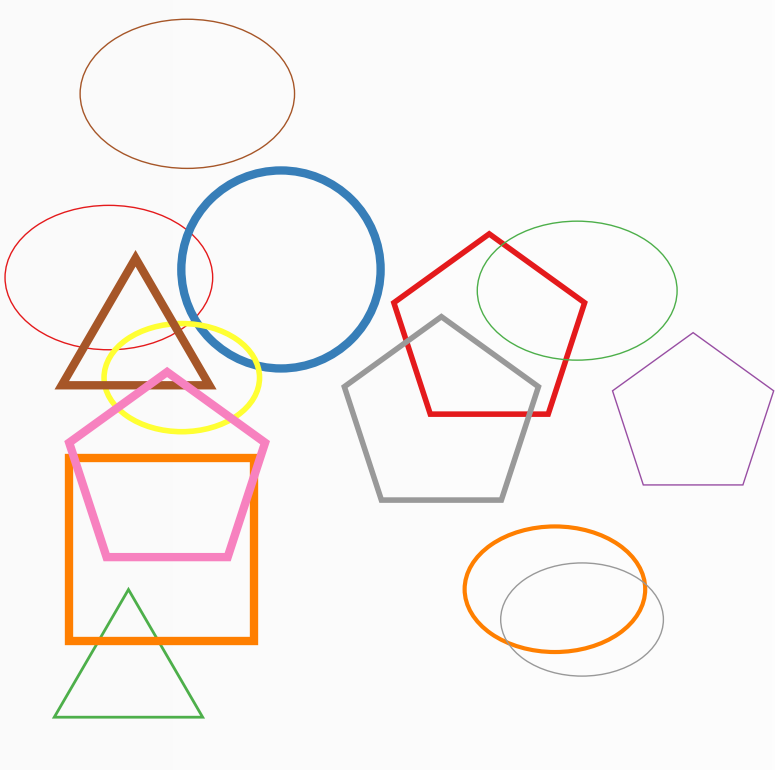[{"shape": "pentagon", "thickness": 2, "radius": 0.65, "center": [0.631, 0.567]}, {"shape": "oval", "thickness": 0.5, "radius": 0.67, "center": [0.14, 0.64]}, {"shape": "circle", "thickness": 3, "radius": 0.64, "center": [0.363, 0.65]}, {"shape": "triangle", "thickness": 1, "radius": 0.55, "center": [0.166, 0.124]}, {"shape": "oval", "thickness": 0.5, "radius": 0.64, "center": [0.745, 0.623]}, {"shape": "pentagon", "thickness": 0.5, "radius": 0.55, "center": [0.894, 0.459]}, {"shape": "oval", "thickness": 1.5, "radius": 0.58, "center": [0.716, 0.235]}, {"shape": "square", "thickness": 3, "radius": 0.6, "center": [0.208, 0.287]}, {"shape": "oval", "thickness": 2, "radius": 0.5, "center": [0.235, 0.51]}, {"shape": "oval", "thickness": 0.5, "radius": 0.69, "center": [0.242, 0.878]}, {"shape": "triangle", "thickness": 3, "radius": 0.55, "center": [0.175, 0.555]}, {"shape": "pentagon", "thickness": 3, "radius": 0.66, "center": [0.216, 0.384]}, {"shape": "oval", "thickness": 0.5, "radius": 0.52, "center": [0.751, 0.195]}, {"shape": "pentagon", "thickness": 2, "radius": 0.66, "center": [0.57, 0.457]}]